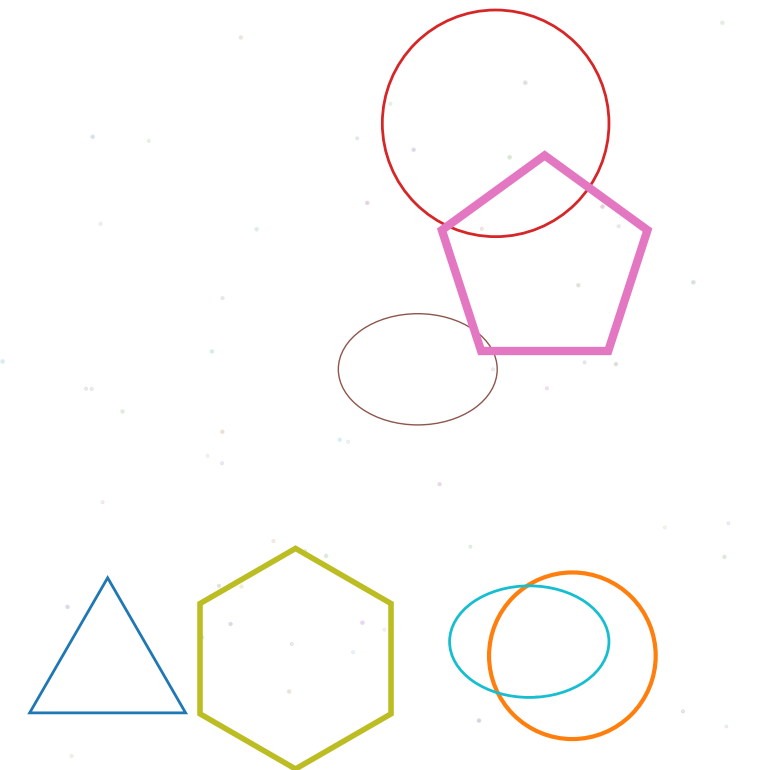[{"shape": "triangle", "thickness": 1, "radius": 0.58, "center": [0.14, 0.133]}, {"shape": "circle", "thickness": 1.5, "radius": 0.54, "center": [0.743, 0.148]}, {"shape": "circle", "thickness": 1, "radius": 0.74, "center": [0.644, 0.84]}, {"shape": "oval", "thickness": 0.5, "radius": 0.52, "center": [0.543, 0.52]}, {"shape": "pentagon", "thickness": 3, "radius": 0.7, "center": [0.707, 0.658]}, {"shape": "hexagon", "thickness": 2, "radius": 0.72, "center": [0.384, 0.145]}, {"shape": "oval", "thickness": 1, "radius": 0.52, "center": [0.687, 0.167]}]